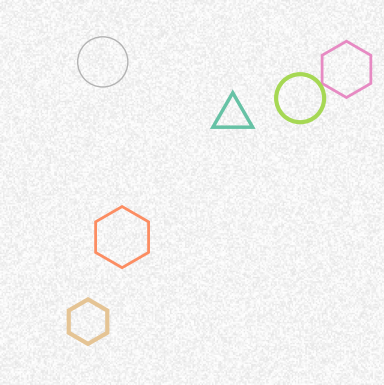[{"shape": "triangle", "thickness": 2.5, "radius": 0.3, "center": [0.605, 0.699]}, {"shape": "hexagon", "thickness": 2, "radius": 0.4, "center": [0.317, 0.384]}, {"shape": "hexagon", "thickness": 2, "radius": 0.37, "center": [0.9, 0.82]}, {"shape": "circle", "thickness": 3, "radius": 0.31, "center": [0.78, 0.745]}, {"shape": "hexagon", "thickness": 3, "radius": 0.29, "center": [0.229, 0.165]}, {"shape": "circle", "thickness": 1, "radius": 0.33, "center": [0.267, 0.839]}]